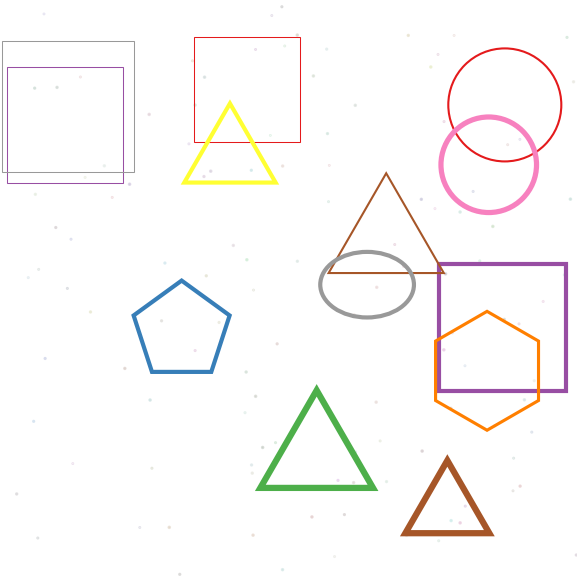[{"shape": "square", "thickness": 0.5, "radius": 0.46, "center": [0.428, 0.844]}, {"shape": "circle", "thickness": 1, "radius": 0.49, "center": [0.874, 0.817]}, {"shape": "pentagon", "thickness": 2, "radius": 0.44, "center": [0.315, 0.426]}, {"shape": "triangle", "thickness": 3, "radius": 0.56, "center": [0.548, 0.211]}, {"shape": "square", "thickness": 2, "radius": 0.55, "center": [0.87, 0.432]}, {"shape": "square", "thickness": 0.5, "radius": 0.5, "center": [0.112, 0.783]}, {"shape": "hexagon", "thickness": 1.5, "radius": 0.51, "center": [0.843, 0.357]}, {"shape": "triangle", "thickness": 2, "radius": 0.46, "center": [0.398, 0.729]}, {"shape": "triangle", "thickness": 1, "radius": 0.58, "center": [0.669, 0.584]}, {"shape": "triangle", "thickness": 3, "radius": 0.42, "center": [0.775, 0.118]}, {"shape": "circle", "thickness": 2.5, "radius": 0.41, "center": [0.846, 0.714]}, {"shape": "oval", "thickness": 2, "radius": 0.41, "center": [0.636, 0.506]}, {"shape": "square", "thickness": 0.5, "radius": 0.57, "center": [0.118, 0.815]}]